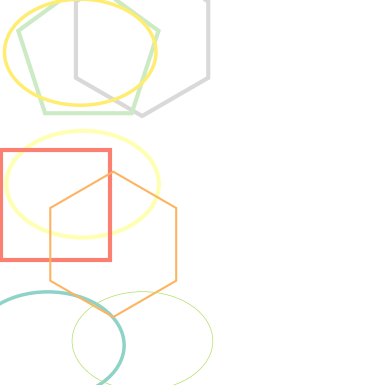[{"shape": "oval", "thickness": 2.5, "radius": 0.99, "center": [0.124, 0.103]}, {"shape": "oval", "thickness": 3, "radius": 0.99, "center": [0.215, 0.522]}, {"shape": "square", "thickness": 3, "radius": 0.71, "center": [0.145, 0.467]}, {"shape": "hexagon", "thickness": 1.5, "radius": 0.94, "center": [0.294, 0.365]}, {"shape": "oval", "thickness": 0.5, "radius": 0.91, "center": [0.37, 0.114]}, {"shape": "hexagon", "thickness": 3, "radius": 0.99, "center": [0.369, 0.897]}, {"shape": "pentagon", "thickness": 3, "radius": 0.96, "center": [0.23, 0.861]}, {"shape": "oval", "thickness": 2.5, "radius": 0.98, "center": [0.208, 0.864]}]